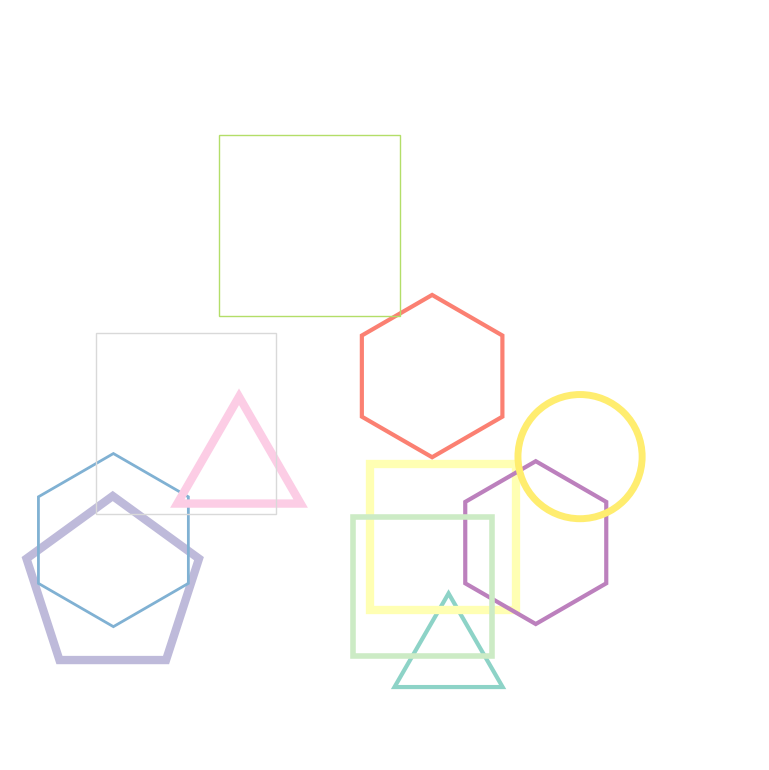[{"shape": "triangle", "thickness": 1.5, "radius": 0.41, "center": [0.583, 0.148]}, {"shape": "square", "thickness": 3, "radius": 0.47, "center": [0.575, 0.302]}, {"shape": "pentagon", "thickness": 3, "radius": 0.59, "center": [0.146, 0.238]}, {"shape": "hexagon", "thickness": 1.5, "radius": 0.53, "center": [0.561, 0.512]}, {"shape": "hexagon", "thickness": 1, "radius": 0.56, "center": [0.147, 0.299]}, {"shape": "square", "thickness": 0.5, "radius": 0.59, "center": [0.402, 0.708]}, {"shape": "triangle", "thickness": 3, "radius": 0.46, "center": [0.31, 0.392]}, {"shape": "square", "thickness": 0.5, "radius": 0.59, "center": [0.242, 0.45]}, {"shape": "hexagon", "thickness": 1.5, "radius": 0.53, "center": [0.696, 0.295]}, {"shape": "square", "thickness": 2, "radius": 0.45, "center": [0.548, 0.239]}, {"shape": "circle", "thickness": 2.5, "radius": 0.4, "center": [0.753, 0.407]}]